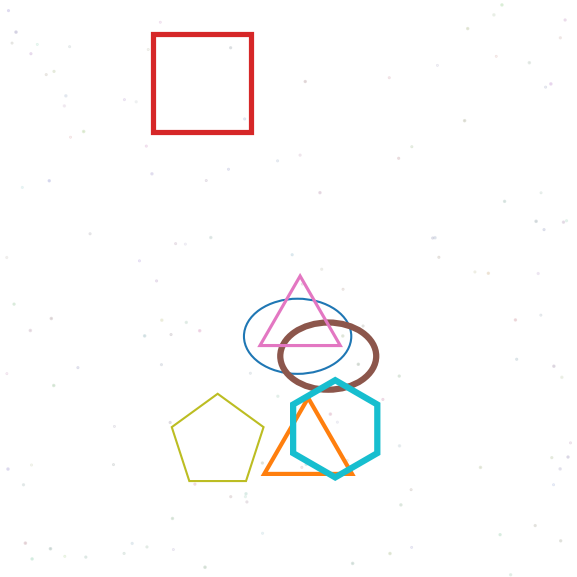[{"shape": "oval", "thickness": 1, "radius": 0.46, "center": [0.515, 0.417]}, {"shape": "triangle", "thickness": 2, "radius": 0.44, "center": [0.534, 0.222]}, {"shape": "square", "thickness": 2.5, "radius": 0.43, "center": [0.35, 0.855]}, {"shape": "oval", "thickness": 3, "radius": 0.42, "center": [0.568, 0.382]}, {"shape": "triangle", "thickness": 1.5, "radius": 0.4, "center": [0.52, 0.441]}, {"shape": "pentagon", "thickness": 1, "radius": 0.42, "center": [0.377, 0.234]}, {"shape": "hexagon", "thickness": 3, "radius": 0.42, "center": [0.58, 0.257]}]